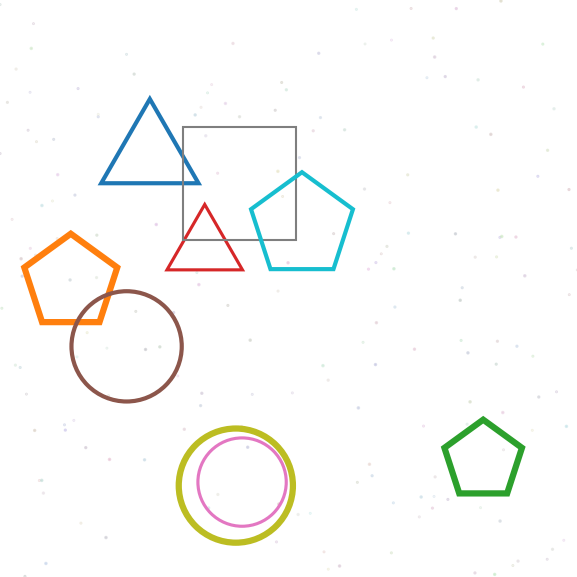[{"shape": "triangle", "thickness": 2, "radius": 0.49, "center": [0.259, 0.73]}, {"shape": "pentagon", "thickness": 3, "radius": 0.42, "center": [0.123, 0.51]}, {"shape": "pentagon", "thickness": 3, "radius": 0.35, "center": [0.837, 0.202]}, {"shape": "triangle", "thickness": 1.5, "radius": 0.38, "center": [0.354, 0.57]}, {"shape": "circle", "thickness": 2, "radius": 0.48, "center": [0.219, 0.399]}, {"shape": "circle", "thickness": 1.5, "radius": 0.38, "center": [0.419, 0.164]}, {"shape": "square", "thickness": 1, "radius": 0.49, "center": [0.415, 0.681]}, {"shape": "circle", "thickness": 3, "radius": 0.49, "center": [0.408, 0.158]}, {"shape": "pentagon", "thickness": 2, "radius": 0.46, "center": [0.523, 0.608]}]